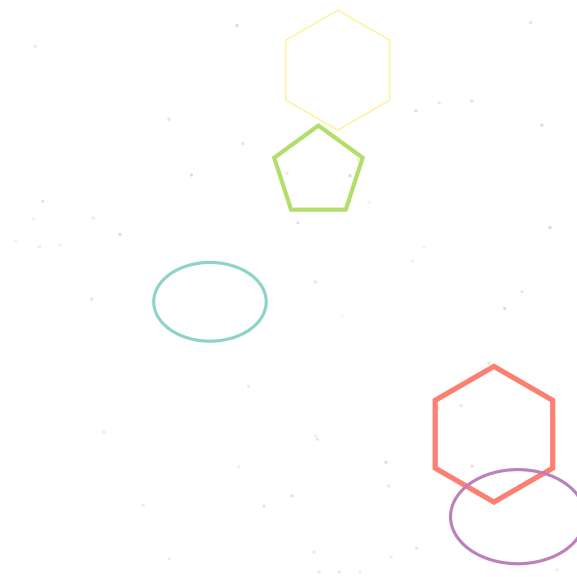[{"shape": "oval", "thickness": 1.5, "radius": 0.49, "center": [0.364, 0.477]}, {"shape": "hexagon", "thickness": 2.5, "radius": 0.59, "center": [0.855, 0.247]}, {"shape": "pentagon", "thickness": 2, "radius": 0.4, "center": [0.551, 0.701]}, {"shape": "oval", "thickness": 1.5, "radius": 0.58, "center": [0.897, 0.104]}, {"shape": "hexagon", "thickness": 0.5, "radius": 0.52, "center": [0.585, 0.878]}]